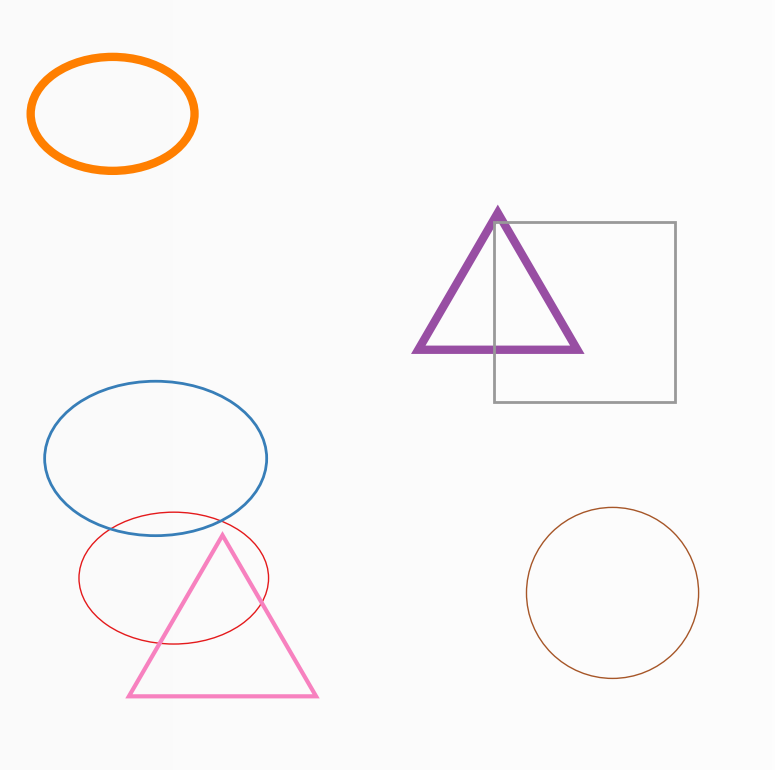[{"shape": "oval", "thickness": 0.5, "radius": 0.61, "center": [0.224, 0.249]}, {"shape": "oval", "thickness": 1, "radius": 0.72, "center": [0.201, 0.405]}, {"shape": "triangle", "thickness": 3, "radius": 0.59, "center": [0.642, 0.605]}, {"shape": "oval", "thickness": 3, "radius": 0.53, "center": [0.145, 0.852]}, {"shape": "circle", "thickness": 0.5, "radius": 0.56, "center": [0.79, 0.23]}, {"shape": "triangle", "thickness": 1.5, "radius": 0.7, "center": [0.287, 0.165]}, {"shape": "square", "thickness": 1, "radius": 0.58, "center": [0.754, 0.594]}]